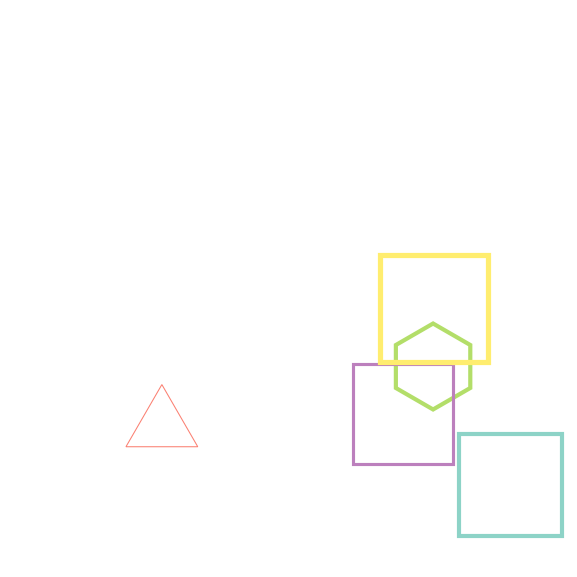[{"shape": "square", "thickness": 2, "radius": 0.44, "center": [0.884, 0.16]}, {"shape": "triangle", "thickness": 0.5, "radius": 0.36, "center": [0.28, 0.261]}, {"shape": "hexagon", "thickness": 2, "radius": 0.37, "center": [0.75, 0.365]}, {"shape": "square", "thickness": 1.5, "radius": 0.43, "center": [0.698, 0.282]}, {"shape": "square", "thickness": 2.5, "radius": 0.46, "center": [0.751, 0.465]}]